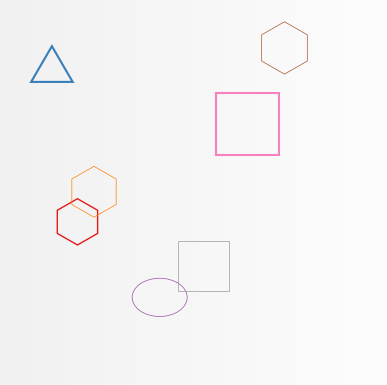[{"shape": "hexagon", "thickness": 1, "radius": 0.3, "center": [0.2, 0.424]}, {"shape": "triangle", "thickness": 1.5, "radius": 0.31, "center": [0.134, 0.818]}, {"shape": "oval", "thickness": 0.5, "radius": 0.35, "center": [0.412, 0.228]}, {"shape": "hexagon", "thickness": 0.5, "radius": 0.33, "center": [0.243, 0.502]}, {"shape": "hexagon", "thickness": 0.5, "radius": 0.34, "center": [0.734, 0.875]}, {"shape": "square", "thickness": 1.5, "radius": 0.41, "center": [0.639, 0.677]}, {"shape": "square", "thickness": 0.5, "radius": 0.33, "center": [0.525, 0.309]}]